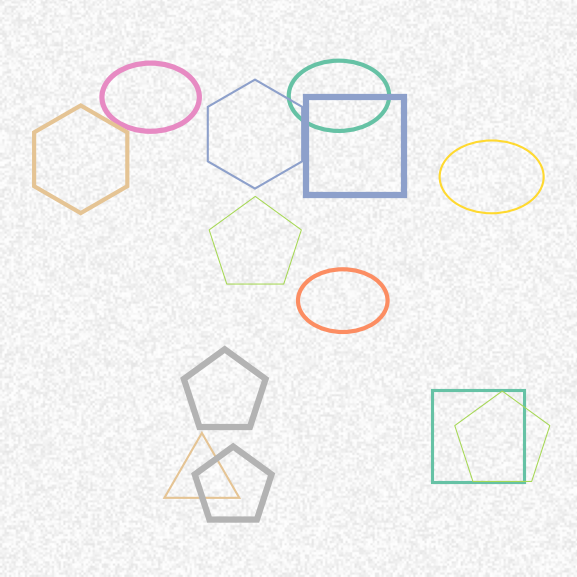[{"shape": "square", "thickness": 1.5, "radius": 0.4, "center": [0.828, 0.245]}, {"shape": "oval", "thickness": 2, "radius": 0.43, "center": [0.587, 0.833]}, {"shape": "oval", "thickness": 2, "radius": 0.39, "center": [0.594, 0.479]}, {"shape": "square", "thickness": 3, "radius": 0.42, "center": [0.614, 0.746]}, {"shape": "hexagon", "thickness": 1, "radius": 0.47, "center": [0.442, 0.767]}, {"shape": "oval", "thickness": 2.5, "radius": 0.42, "center": [0.261, 0.831]}, {"shape": "pentagon", "thickness": 0.5, "radius": 0.42, "center": [0.442, 0.575]}, {"shape": "pentagon", "thickness": 0.5, "radius": 0.43, "center": [0.87, 0.235]}, {"shape": "oval", "thickness": 1, "radius": 0.45, "center": [0.851, 0.693]}, {"shape": "hexagon", "thickness": 2, "radius": 0.47, "center": [0.14, 0.723]}, {"shape": "triangle", "thickness": 1, "radius": 0.37, "center": [0.35, 0.175]}, {"shape": "pentagon", "thickness": 3, "radius": 0.37, "center": [0.389, 0.32]}, {"shape": "pentagon", "thickness": 3, "radius": 0.35, "center": [0.404, 0.156]}]